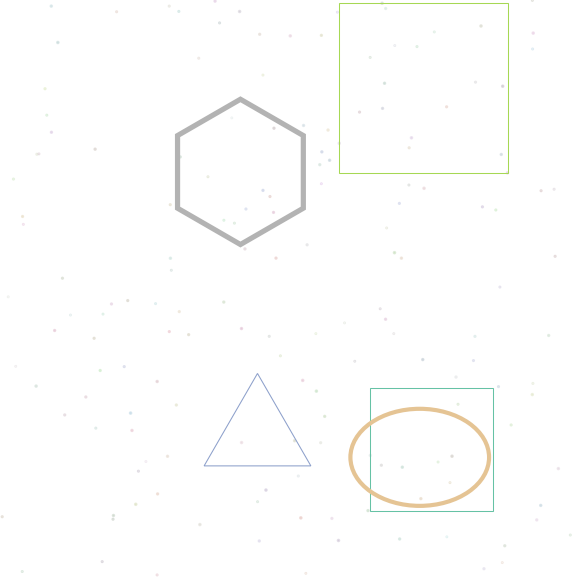[{"shape": "square", "thickness": 0.5, "radius": 0.53, "center": [0.748, 0.221]}, {"shape": "triangle", "thickness": 0.5, "radius": 0.53, "center": [0.446, 0.246]}, {"shape": "square", "thickness": 0.5, "radius": 0.73, "center": [0.733, 0.847]}, {"shape": "oval", "thickness": 2, "radius": 0.6, "center": [0.727, 0.207]}, {"shape": "hexagon", "thickness": 2.5, "radius": 0.63, "center": [0.416, 0.701]}]